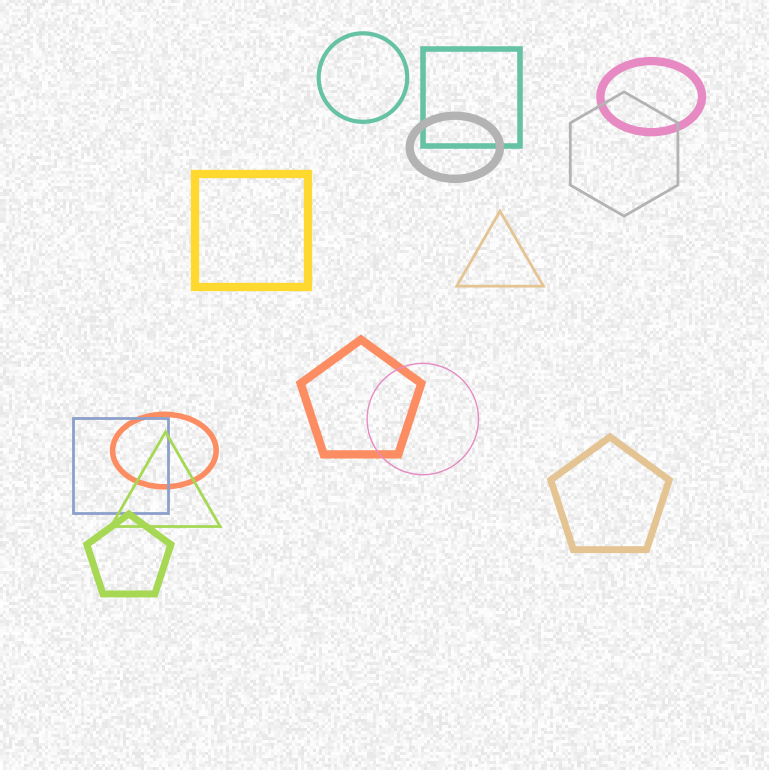[{"shape": "circle", "thickness": 1.5, "radius": 0.29, "center": [0.471, 0.899]}, {"shape": "square", "thickness": 2, "radius": 0.32, "center": [0.613, 0.873]}, {"shape": "pentagon", "thickness": 3, "radius": 0.41, "center": [0.469, 0.477]}, {"shape": "oval", "thickness": 2, "radius": 0.34, "center": [0.213, 0.415]}, {"shape": "square", "thickness": 1, "radius": 0.31, "center": [0.156, 0.396]}, {"shape": "oval", "thickness": 3, "radius": 0.33, "center": [0.846, 0.875]}, {"shape": "circle", "thickness": 0.5, "radius": 0.36, "center": [0.549, 0.456]}, {"shape": "pentagon", "thickness": 2.5, "radius": 0.29, "center": [0.167, 0.275]}, {"shape": "triangle", "thickness": 1, "radius": 0.41, "center": [0.215, 0.357]}, {"shape": "square", "thickness": 3, "radius": 0.37, "center": [0.327, 0.7]}, {"shape": "pentagon", "thickness": 2.5, "radius": 0.4, "center": [0.792, 0.352]}, {"shape": "triangle", "thickness": 1, "radius": 0.33, "center": [0.649, 0.661]}, {"shape": "hexagon", "thickness": 1, "radius": 0.4, "center": [0.811, 0.8]}, {"shape": "oval", "thickness": 3, "radius": 0.29, "center": [0.591, 0.809]}]